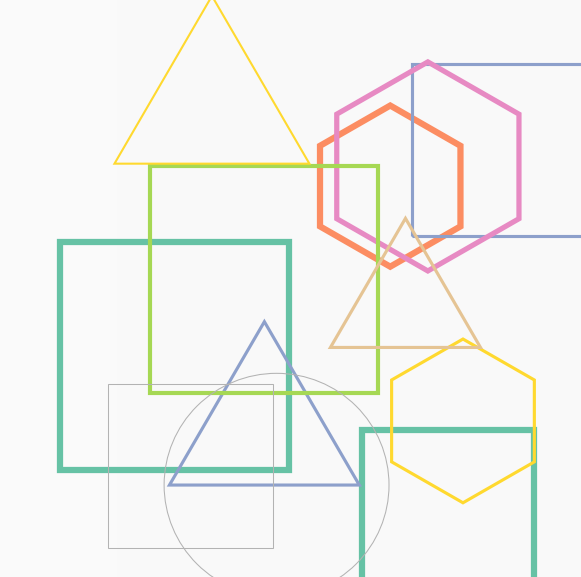[{"shape": "square", "thickness": 3, "radius": 0.74, "center": [0.771, 0.107]}, {"shape": "square", "thickness": 3, "radius": 0.98, "center": [0.3, 0.383]}, {"shape": "hexagon", "thickness": 3, "radius": 0.7, "center": [0.671, 0.677]}, {"shape": "square", "thickness": 1.5, "radius": 0.74, "center": [0.857, 0.739]}, {"shape": "triangle", "thickness": 1.5, "radius": 0.94, "center": [0.455, 0.254]}, {"shape": "hexagon", "thickness": 2.5, "radius": 0.9, "center": [0.736, 0.711]}, {"shape": "square", "thickness": 2, "radius": 0.98, "center": [0.454, 0.515]}, {"shape": "hexagon", "thickness": 1.5, "radius": 0.71, "center": [0.797, 0.27]}, {"shape": "triangle", "thickness": 1, "radius": 0.97, "center": [0.365, 0.813]}, {"shape": "triangle", "thickness": 1.5, "radius": 0.75, "center": [0.698, 0.472]}, {"shape": "square", "thickness": 0.5, "radius": 0.71, "center": [0.328, 0.192]}, {"shape": "circle", "thickness": 0.5, "radius": 0.97, "center": [0.476, 0.159]}]